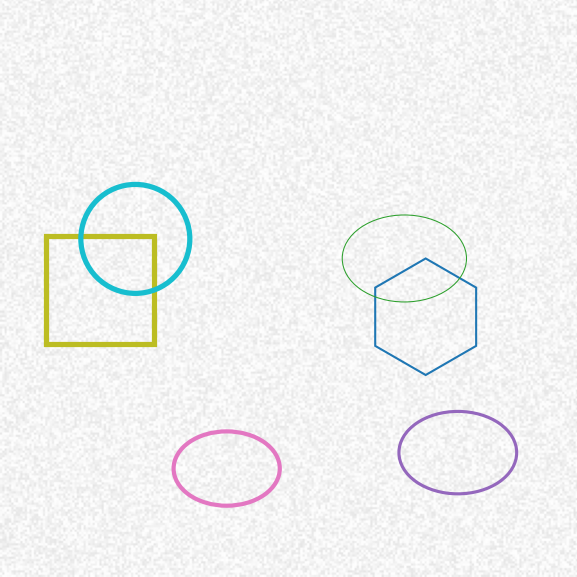[{"shape": "hexagon", "thickness": 1, "radius": 0.5, "center": [0.737, 0.451]}, {"shape": "oval", "thickness": 0.5, "radius": 0.54, "center": [0.7, 0.552]}, {"shape": "oval", "thickness": 1.5, "radius": 0.51, "center": [0.793, 0.215]}, {"shape": "oval", "thickness": 2, "radius": 0.46, "center": [0.393, 0.188]}, {"shape": "square", "thickness": 2.5, "radius": 0.47, "center": [0.173, 0.497]}, {"shape": "circle", "thickness": 2.5, "radius": 0.47, "center": [0.234, 0.585]}]